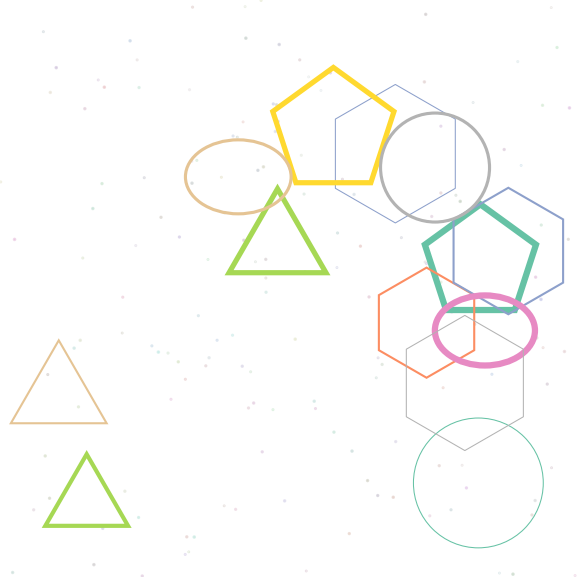[{"shape": "circle", "thickness": 0.5, "radius": 0.56, "center": [0.828, 0.163]}, {"shape": "pentagon", "thickness": 3, "radius": 0.51, "center": [0.832, 0.544]}, {"shape": "hexagon", "thickness": 1, "radius": 0.48, "center": [0.739, 0.44]}, {"shape": "hexagon", "thickness": 0.5, "radius": 0.6, "center": [0.685, 0.733]}, {"shape": "hexagon", "thickness": 1, "radius": 0.55, "center": [0.88, 0.564]}, {"shape": "oval", "thickness": 3, "radius": 0.43, "center": [0.84, 0.427]}, {"shape": "triangle", "thickness": 2.5, "radius": 0.48, "center": [0.481, 0.575]}, {"shape": "triangle", "thickness": 2, "radius": 0.41, "center": [0.15, 0.13]}, {"shape": "pentagon", "thickness": 2.5, "radius": 0.55, "center": [0.577, 0.772]}, {"shape": "triangle", "thickness": 1, "radius": 0.48, "center": [0.102, 0.314]}, {"shape": "oval", "thickness": 1.5, "radius": 0.46, "center": [0.413, 0.693]}, {"shape": "circle", "thickness": 1.5, "radius": 0.47, "center": [0.753, 0.709]}, {"shape": "hexagon", "thickness": 0.5, "radius": 0.59, "center": [0.805, 0.336]}]